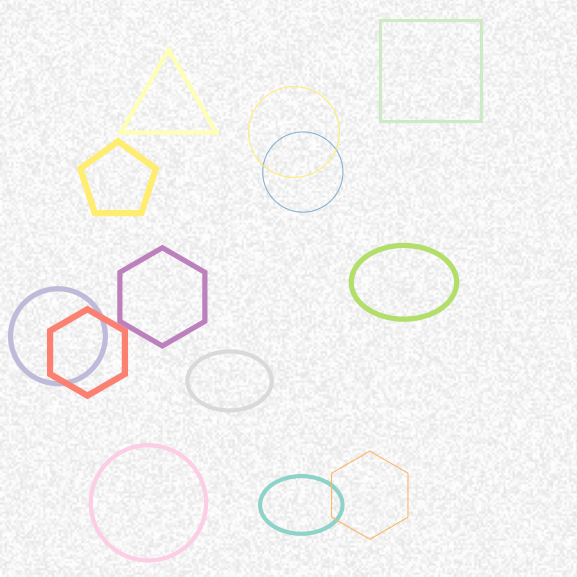[{"shape": "oval", "thickness": 2, "radius": 0.36, "center": [0.522, 0.125]}, {"shape": "triangle", "thickness": 2, "radius": 0.48, "center": [0.292, 0.817]}, {"shape": "circle", "thickness": 2.5, "radius": 0.41, "center": [0.1, 0.417]}, {"shape": "hexagon", "thickness": 3, "radius": 0.37, "center": [0.151, 0.389]}, {"shape": "circle", "thickness": 0.5, "radius": 0.35, "center": [0.524, 0.701]}, {"shape": "hexagon", "thickness": 0.5, "radius": 0.38, "center": [0.64, 0.142]}, {"shape": "oval", "thickness": 2.5, "radius": 0.46, "center": [0.699, 0.51]}, {"shape": "circle", "thickness": 2, "radius": 0.5, "center": [0.257, 0.128]}, {"shape": "oval", "thickness": 2, "radius": 0.37, "center": [0.398, 0.339]}, {"shape": "hexagon", "thickness": 2.5, "radius": 0.42, "center": [0.281, 0.485]}, {"shape": "square", "thickness": 1.5, "radius": 0.44, "center": [0.745, 0.877]}, {"shape": "pentagon", "thickness": 3, "radius": 0.34, "center": [0.204, 0.686]}, {"shape": "circle", "thickness": 0.5, "radius": 0.39, "center": [0.509, 0.771]}]